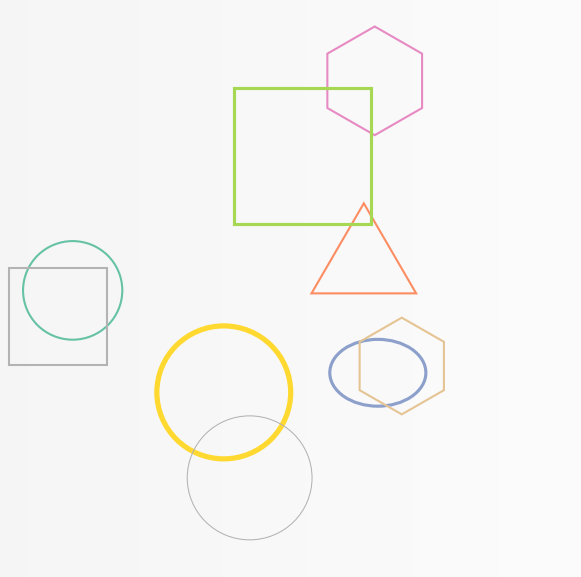[{"shape": "circle", "thickness": 1, "radius": 0.43, "center": [0.125, 0.496]}, {"shape": "triangle", "thickness": 1, "radius": 0.52, "center": [0.626, 0.543]}, {"shape": "oval", "thickness": 1.5, "radius": 0.41, "center": [0.65, 0.354]}, {"shape": "hexagon", "thickness": 1, "radius": 0.47, "center": [0.645, 0.859]}, {"shape": "square", "thickness": 1.5, "radius": 0.59, "center": [0.52, 0.728]}, {"shape": "circle", "thickness": 2.5, "radius": 0.58, "center": [0.385, 0.32]}, {"shape": "hexagon", "thickness": 1, "radius": 0.42, "center": [0.691, 0.365]}, {"shape": "circle", "thickness": 0.5, "radius": 0.54, "center": [0.429, 0.172]}, {"shape": "square", "thickness": 1, "radius": 0.42, "center": [0.1, 0.451]}]